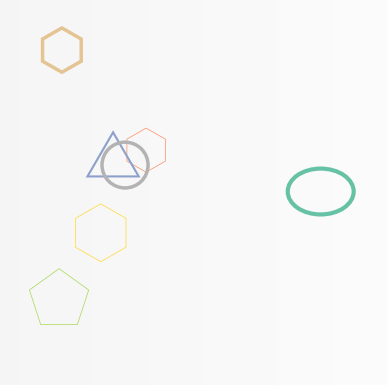[{"shape": "oval", "thickness": 3, "radius": 0.43, "center": [0.828, 0.503]}, {"shape": "hexagon", "thickness": 0.5, "radius": 0.29, "center": [0.377, 0.61]}, {"shape": "triangle", "thickness": 1.5, "radius": 0.38, "center": [0.292, 0.58]}, {"shape": "pentagon", "thickness": 0.5, "radius": 0.4, "center": [0.152, 0.222]}, {"shape": "hexagon", "thickness": 0.5, "radius": 0.38, "center": [0.26, 0.395]}, {"shape": "hexagon", "thickness": 2.5, "radius": 0.29, "center": [0.16, 0.87]}, {"shape": "circle", "thickness": 2.5, "radius": 0.3, "center": [0.323, 0.571]}]